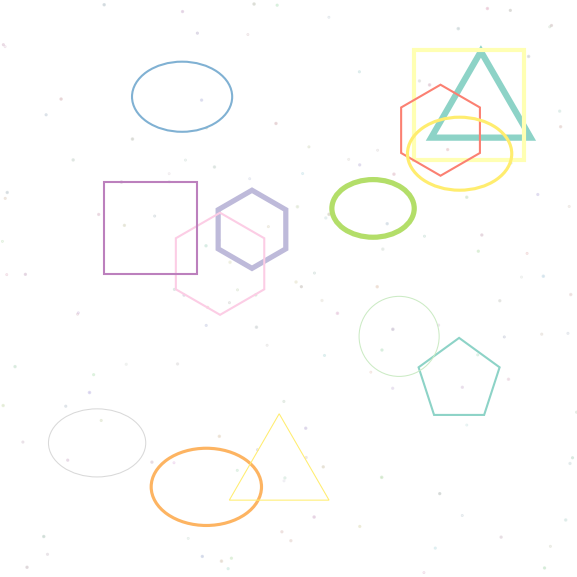[{"shape": "pentagon", "thickness": 1, "radius": 0.37, "center": [0.795, 0.34]}, {"shape": "triangle", "thickness": 3, "radius": 0.5, "center": [0.833, 0.811]}, {"shape": "square", "thickness": 2, "radius": 0.48, "center": [0.812, 0.817]}, {"shape": "hexagon", "thickness": 2.5, "radius": 0.34, "center": [0.436, 0.602]}, {"shape": "hexagon", "thickness": 1, "radius": 0.39, "center": [0.763, 0.774]}, {"shape": "oval", "thickness": 1, "radius": 0.43, "center": [0.315, 0.832]}, {"shape": "oval", "thickness": 1.5, "radius": 0.48, "center": [0.357, 0.156]}, {"shape": "oval", "thickness": 2.5, "radius": 0.36, "center": [0.646, 0.638]}, {"shape": "hexagon", "thickness": 1, "radius": 0.44, "center": [0.381, 0.542]}, {"shape": "oval", "thickness": 0.5, "radius": 0.42, "center": [0.168, 0.232]}, {"shape": "square", "thickness": 1, "radius": 0.4, "center": [0.261, 0.605]}, {"shape": "circle", "thickness": 0.5, "radius": 0.35, "center": [0.691, 0.417]}, {"shape": "triangle", "thickness": 0.5, "radius": 0.5, "center": [0.483, 0.183]}, {"shape": "oval", "thickness": 1.5, "radius": 0.45, "center": [0.796, 0.733]}]